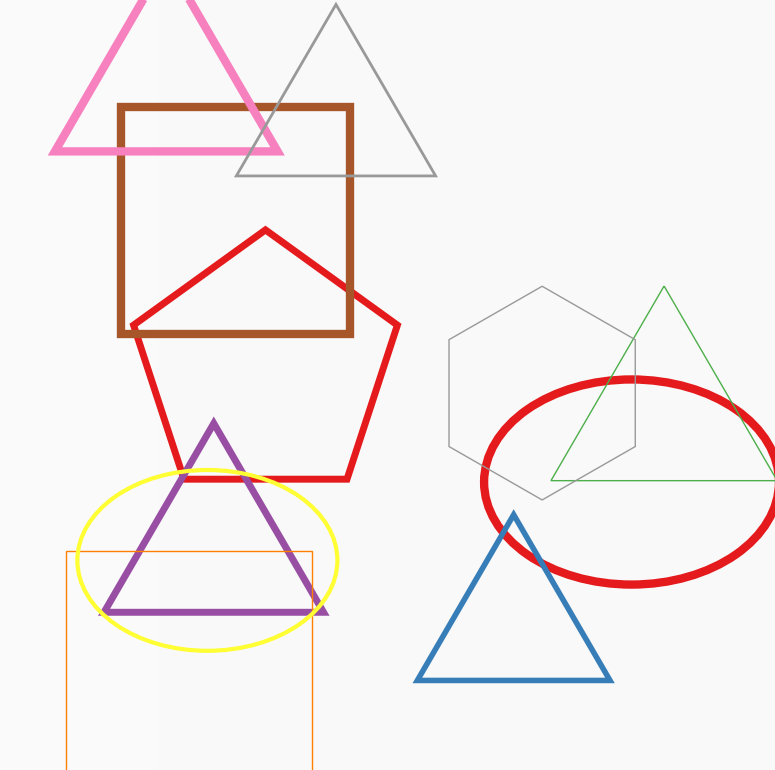[{"shape": "pentagon", "thickness": 2.5, "radius": 0.89, "center": [0.343, 0.522]}, {"shape": "oval", "thickness": 3, "radius": 0.95, "center": [0.815, 0.374]}, {"shape": "triangle", "thickness": 2, "radius": 0.72, "center": [0.663, 0.188]}, {"shape": "triangle", "thickness": 0.5, "radius": 0.84, "center": [0.857, 0.46]}, {"shape": "triangle", "thickness": 2.5, "radius": 0.82, "center": [0.276, 0.287]}, {"shape": "square", "thickness": 0.5, "radius": 0.79, "center": [0.244, 0.127]}, {"shape": "oval", "thickness": 1.5, "radius": 0.84, "center": [0.268, 0.272]}, {"shape": "square", "thickness": 3, "radius": 0.74, "center": [0.304, 0.714]}, {"shape": "triangle", "thickness": 3, "radius": 0.83, "center": [0.215, 0.886]}, {"shape": "hexagon", "thickness": 0.5, "radius": 0.69, "center": [0.7, 0.489]}, {"shape": "triangle", "thickness": 1, "radius": 0.74, "center": [0.434, 0.846]}]